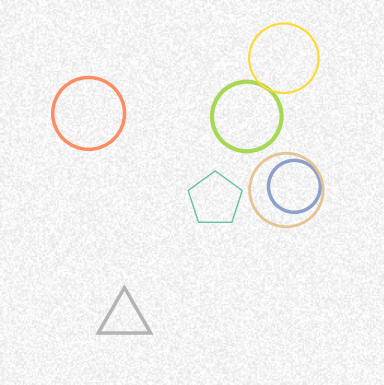[{"shape": "pentagon", "thickness": 1, "radius": 0.37, "center": [0.559, 0.482]}, {"shape": "circle", "thickness": 2.5, "radius": 0.47, "center": [0.23, 0.705]}, {"shape": "circle", "thickness": 2.5, "radius": 0.34, "center": [0.765, 0.516]}, {"shape": "circle", "thickness": 3, "radius": 0.45, "center": [0.641, 0.697]}, {"shape": "circle", "thickness": 1.5, "radius": 0.45, "center": [0.737, 0.849]}, {"shape": "circle", "thickness": 2, "radius": 0.48, "center": [0.744, 0.506]}, {"shape": "triangle", "thickness": 2.5, "radius": 0.39, "center": [0.323, 0.174]}]